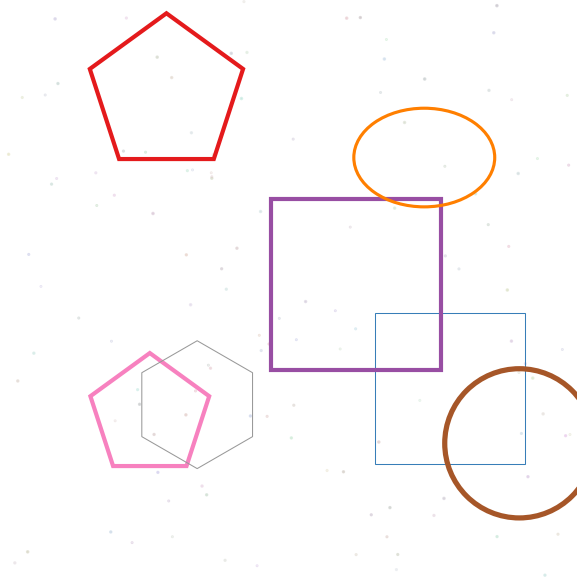[{"shape": "pentagon", "thickness": 2, "radius": 0.7, "center": [0.288, 0.837]}, {"shape": "square", "thickness": 0.5, "radius": 0.65, "center": [0.779, 0.326]}, {"shape": "square", "thickness": 2, "radius": 0.74, "center": [0.617, 0.506]}, {"shape": "oval", "thickness": 1.5, "radius": 0.61, "center": [0.735, 0.726]}, {"shape": "circle", "thickness": 2.5, "radius": 0.65, "center": [0.899, 0.231]}, {"shape": "pentagon", "thickness": 2, "radius": 0.54, "center": [0.259, 0.28]}, {"shape": "hexagon", "thickness": 0.5, "radius": 0.55, "center": [0.341, 0.298]}]